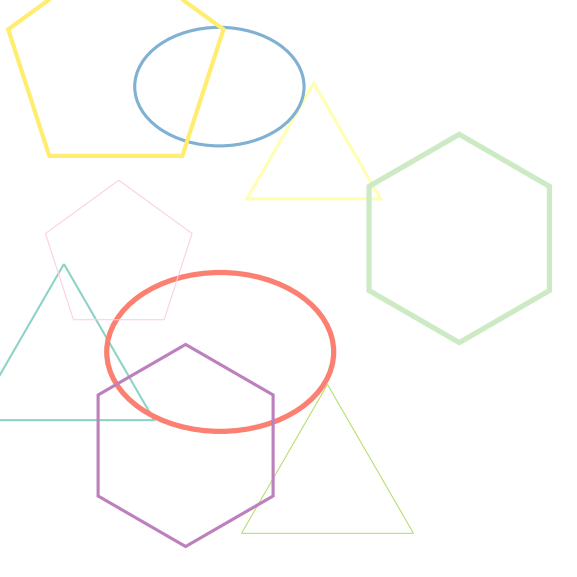[{"shape": "triangle", "thickness": 1, "radius": 0.9, "center": [0.111, 0.362]}, {"shape": "triangle", "thickness": 1.5, "radius": 0.67, "center": [0.543, 0.722]}, {"shape": "oval", "thickness": 2.5, "radius": 0.98, "center": [0.381, 0.39]}, {"shape": "oval", "thickness": 1.5, "radius": 0.73, "center": [0.38, 0.849]}, {"shape": "triangle", "thickness": 0.5, "radius": 0.86, "center": [0.567, 0.162]}, {"shape": "pentagon", "thickness": 0.5, "radius": 0.67, "center": [0.206, 0.554]}, {"shape": "hexagon", "thickness": 1.5, "radius": 0.87, "center": [0.321, 0.228]}, {"shape": "hexagon", "thickness": 2.5, "radius": 0.9, "center": [0.795, 0.586]}, {"shape": "pentagon", "thickness": 2, "radius": 0.98, "center": [0.201, 0.888]}]